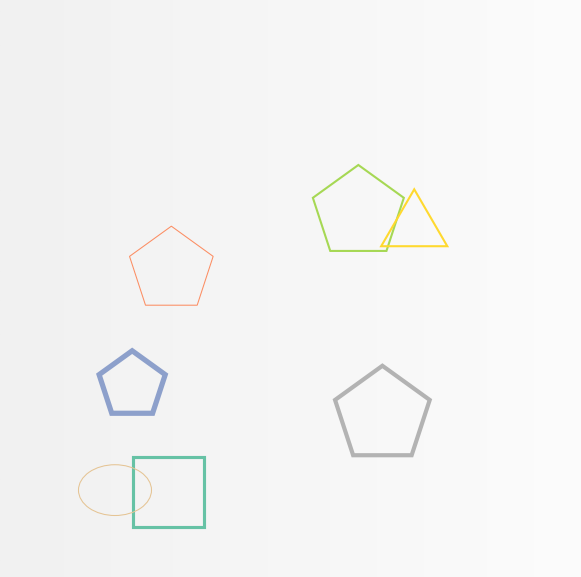[{"shape": "square", "thickness": 1.5, "radius": 0.31, "center": [0.29, 0.147]}, {"shape": "pentagon", "thickness": 0.5, "radius": 0.38, "center": [0.295, 0.532]}, {"shape": "pentagon", "thickness": 2.5, "radius": 0.3, "center": [0.227, 0.332]}, {"shape": "pentagon", "thickness": 1, "radius": 0.41, "center": [0.617, 0.631]}, {"shape": "triangle", "thickness": 1, "radius": 0.33, "center": [0.713, 0.606]}, {"shape": "oval", "thickness": 0.5, "radius": 0.31, "center": [0.198, 0.15]}, {"shape": "pentagon", "thickness": 2, "radius": 0.43, "center": [0.658, 0.28]}]